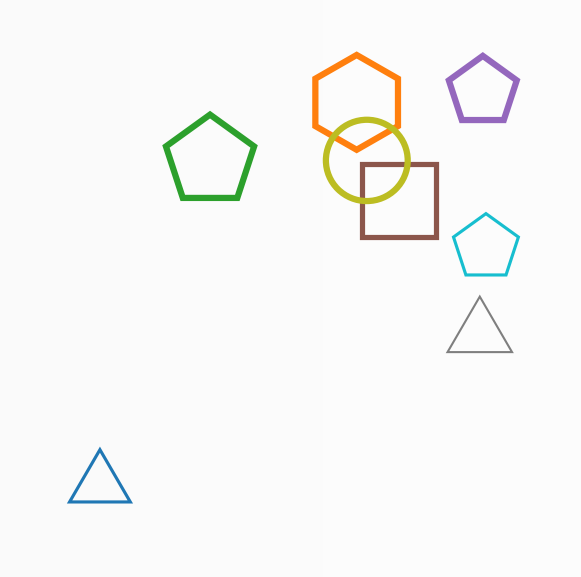[{"shape": "triangle", "thickness": 1.5, "radius": 0.3, "center": [0.172, 0.16]}, {"shape": "hexagon", "thickness": 3, "radius": 0.41, "center": [0.614, 0.822]}, {"shape": "pentagon", "thickness": 3, "radius": 0.4, "center": [0.361, 0.721]}, {"shape": "pentagon", "thickness": 3, "radius": 0.31, "center": [0.831, 0.841]}, {"shape": "square", "thickness": 2.5, "radius": 0.32, "center": [0.686, 0.652]}, {"shape": "triangle", "thickness": 1, "radius": 0.32, "center": [0.825, 0.421]}, {"shape": "circle", "thickness": 3, "radius": 0.35, "center": [0.631, 0.721]}, {"shape": "pentagon", "thickness": 1.5, "radius": 0.29, "center": [0.836, 0.571]}]